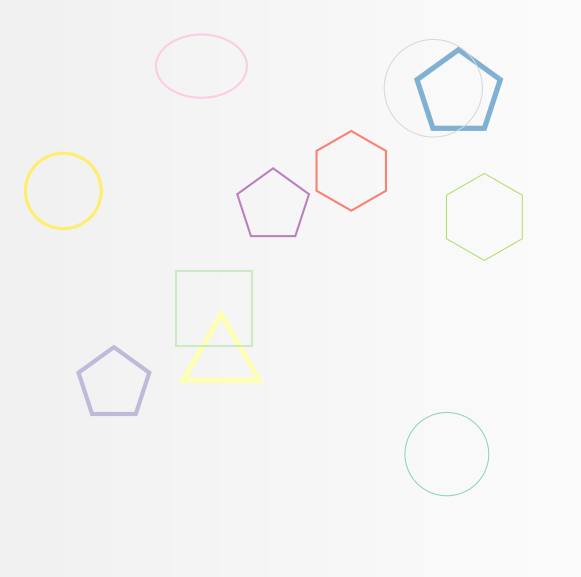[{"shape": "circle", "thickness": 0.5, "radius": 0.36, "center": [0.769, 0.213]}, {"shape": "triangle", "thickness": 2.5, "radius": 0.38, "center": [0.38, 0.379]}, {"shape": "pentagon", "thickness": 2, "radius": 0.32, "center": [0.196, 0.334]}, {"shape": "hexagon", "thickness": 1, "radius": 0.34, "center": [0.604, 0.703]}, {"shape": "pentagon", "thickness": 2.5, "radius": 0.38, "center": [0.789, 0.838]}, {"shape": "hexagon", "thickness": 0.5, "radius": 0.38, "center": [0.833, 0.623]}, {"shape": "oval", "thickness": 1, "radius": 0.39, "center": [0.347, 0.885]}, {"shape": "circle", "thickness": 0.5, "radius": 0.42, "center": [0.745, 0.846]}, {"shape": "pentagon", "thickness": 1, "radius": 0.32, "center": [0.47, 0.643]}, {"shape": "square", "thickness": 1, "radius": 0.32, "center": [0.368, 0.464]}, {"shape": "circle", "thickness": 1.5, "radius": 0.33, "center": [0.109, 0.669]}]